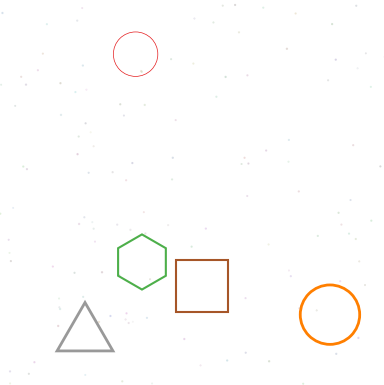[{"shape": "circle", "thickness": 0.5, "radius": 0.29, "center": [0.352, 0.859]}, {"shape": "hexagon", "thickness": 1.5, "radius": 0.36, "center": [0.369, 0.32]}, {"shape": "circle", "thickness": 2, "radius": 0.39, "center": [0.857, 0.183]}, {"shape": "square", "thickness": 1.5, "radius": 0.34, "center": [0.524, 0.256]}, {"shape": "triangle", "thickness": 2, "radius": 0.42, "center": [0.221, 0.13]}]